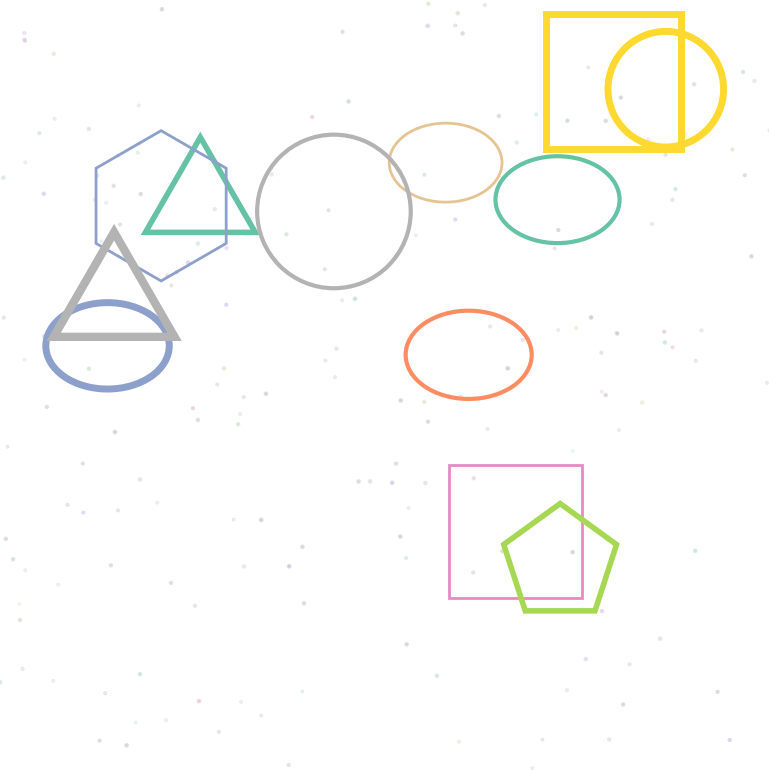[{"shape": "triangle", "thickness": 2, "radius": 0.41, "center": [0.26, 0.739]}, {"shape": "oval", "thickness": 1.5, "radius": 0.4, "center": [0.724, 0.741]}, {"shape": "oval", "thickness": 1.5, "radius": 0.41, "center": [0.609, 0.539]}, {"shape": "hexagon", "thickness": 1, "radius": 0.49, "center": [0.209, 0.733]}, {"shape": "oval", "thickness": 2.5, "radius": 0.4, "center": [0.14, 0.551]}, {"shape": "square", "thickness": 1, "radius": 0.43, "center": [0.669, 0.309]}, {"shape": "pentagon", "thickness": 2, "radius": 0.39, "center": [0.727, 0.269]}, {"shape": "square", "thickness": 2.5, "radius": 0.44, "center": [0.797, 0.895]}, {"shape": "circle", "thickness": 2.5, "radius": 0.38, "center": [0.865, 0.884]}, {"shape": "oval", "thickness": 1, "radius": 0.37, "center": [0.579, 0.789]}, {"shape": "triangle", "thickness": 3, "radius": 0.45, "center": [0.148, 0.608]}, {"shape": "circle", "thickness": 1.5, "radius": 0.5, "center": [0.434, 0.725]}]